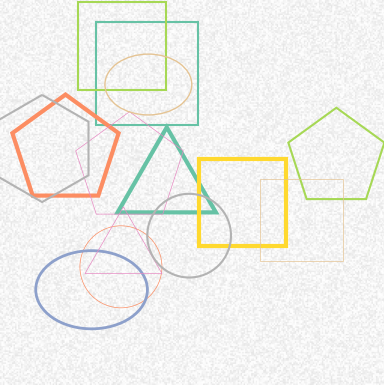[{"shape": "square", "thickness": 1.5, "radius": 0.66, "center": [0.382, 0.809]}, {"shape": "triangle", "thickness": 3, "radius": 0.74, "center": [0.433, 0.522]}, {"shape": "circle", "thickness": 0.5, "radius": 0.53, "center": [0.314, 0.307]}, {"shape": "pentagon", "thickness": 3, "radius": 0.73, "center": [0.17, 0.609]}, {"shape": "oval", "thickness": 2, "radius": 0.73, "center": [0.238, 0.247]}, {"shape": "pentagon", "thickness": 0.5, "radius": 0.74, "center": [0.336, 0.563]}, {"shape": "triangle", "thickness": 0.5, "radius": 0.58, "center": [0.321, 0.347]}, {"shape": "pentagon", "thickness": 1.5, "radius": 0.66, "center": [0.874, 0.589]}, {"shape": "square", "thickness": 1.5, "radius": 0.57, "center": [0.316, 0.881]}, {"shape": "square", "thickness": 3, "radius": 0.57, "center": [0.63, 0.474]}, {"shape": "oval", "thickness": 1, "radius": 0.56, "center": [0.385, 0.78]}, {"shape": "square", "thickness": 0.5, "radius": 0.54, "center": [0.782, 0.428]}, {"shape": "circle", "thickness": 1.5, "radius": 0.54, "center": [0.491, 0.388]}, {"shape": "hexagon", "thickness": 1.5, "radius": 0.7, "center": [0.109, 0.614]}]